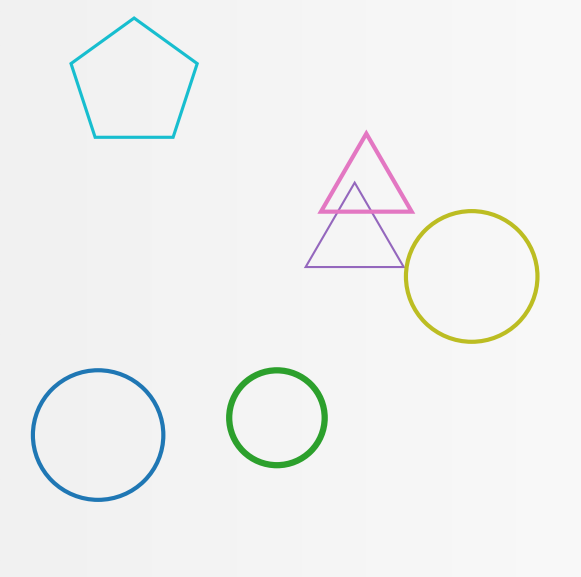[{"shape": "circle", "thickness": 2, "radius": 0.56, "center": [0.169, 0.246]}, {"shape": "circle", "thickness": 3, "radius": 0.41, "center": [0.476, 0.276]}, {"shape": "triangle", "thickness": 1, "radius": 0.49, "center": [0.61, 0.585]}, {"shape": "triangle", "thickness": 2, "radius": 0.45, "center": [0.63, 0.678]}, {"shape": "circle", "thickness": 2, "radius": 0.57, "center": [0.812, 0.52]}, {"shape": "pentagon", "thickness": 1.5, "radius": 0.57, "center": [0.231, 0.854]}]